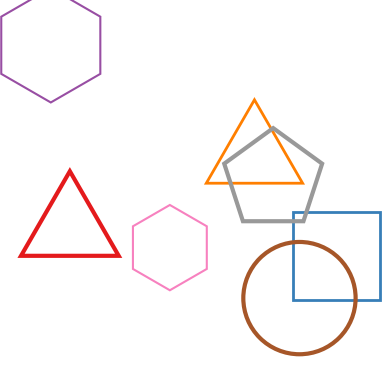[{"shape": "triangle", "thickness": 3, "radius": 0.73, "center": [0.181, 0.409]}, {"shape": "square", "thickness": 2, "radius": 0.57, "center": [0.874, 0.335]}, {"shape": "hexagon", "thickness": 1.5, "radius": 0.74, "center": [0.132, 0.882]}, {"shape": "triangle", "thickness": 2, "radius": 0.72, "center": [0.661, 0.596]}, {"shape": "circle", "thickness": 3, "radius": 0.73, "center": [0.778, 0.226]}, {"shape": "hexagon", "thickness": 1.5, "radius": 0.55, "center": [0.441, 0.357]}, {"shape": "pentagon", "thickness": 3, "radius": 0.67, "center": [0.71, 0.534]}]